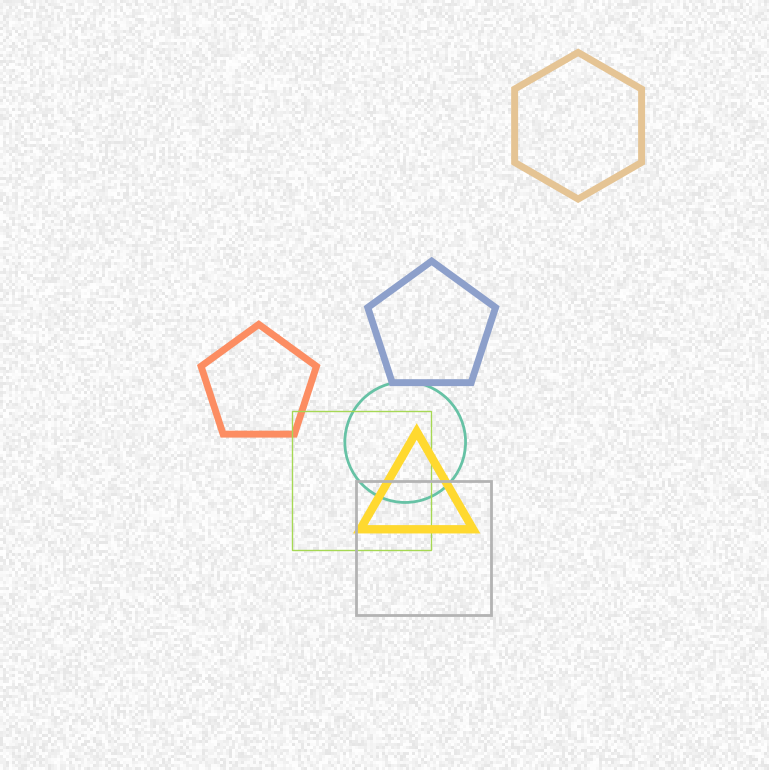[{"shape": "circle", "thickness": 1, "radius": 0.39, "center": [0.526, 0.426]}, {"shape": "pentagon", "thickness": 2.5, "radius": 0.39, "center": [0.336, 0.5]}, {"shape": "pentagon", "thickness": 2.5, "radius": 0.44, "center": [0.561, 0.574]}, {"shape": "square", "thickness": 0.5, "radius": 0.45, "center": [0.469, 0.376]}, {"shape": "triangle", "thickness": 3, "radius": 0.42, "center": [0.541, 0.355]}, {"shape": "hexagon", "thickness": 2.5, "radius": 0.48, "center": [0.751, 0.837]}, {"shape": "square", "thickness": 1, "radius": 0.44, "center": [0.55, 0.288]}]